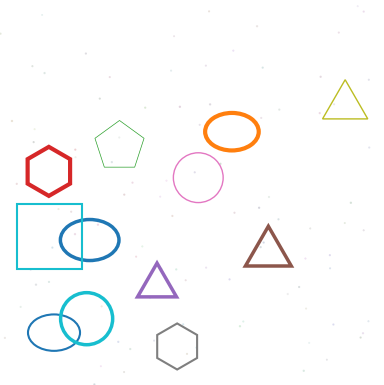[{"shape": "oval", "thickness": 2.5, "radius": 0.38, "center": [0.233, 0.377]}, {"shape": "oval", "thickness": 1.5, "radius": 0.34, "center": [0.14, 0.136]}, {"shape": "oval", "thickness": 3, "radius": 0.35, "center": [0.602, 0.658]}, {"shape": "pentagon", "thickness": 0.5, "radius": 0.34, "center": [0.31, 0.62]}, {"shape": "hexagon", "thickness": 3, "radius": 0.32, "center": [0.127, 0.555]}, {"shape": "triangle", "thickness": 2.5, "radius": 0.29, "center": [0.408, 0.258]}, {"shape": "triangle", "thickness": 2.5, "radius": 0.34, "center": [0.697, 0.343]}, {"shape": "circle", "thickness": 1, "radius": 0.32, "center": [0.515, 0.538]}, {"shape": "hexagon", "thickness": 1.5, "radius": 0.3, "center": [0.46, 0.1]}, {"shape": "triangle", "thickness": 1, "radius": 0.34, "center": [0.897, 0.725]}, {"shape": "circle", "thickness": 2.5, "radius": 0.34, "center": [0.225, 0.172]}, {"shape": "square", "thickness": 1.5, "radius": 0.42, "center": [0.13, 0.386]}]